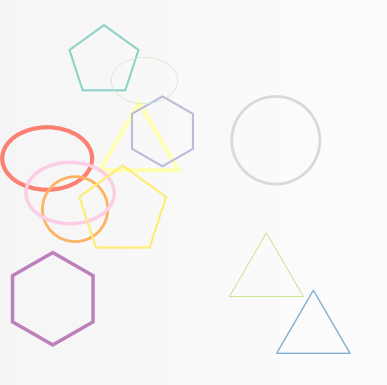[{"shape": "pentagon", "thickness": 1.5, "radius": 0.47, "center": [0.268, 0.841]}, {"shape": "triangle", "thickness": 3, "radius": 0.58, "center": [0.359, 0.617]}, {"shape": "hexagon", "thickness": 1.5, "radius": 0.45, "center": [0.419, 0.659]}, {"shape": "oval", "thickness": 3, "radius": 0.58, "center": [0.122, 0.588]}, {"shape": "triangle", "thickness": 1, "radius": 0.55, "center": [0.809, 0.137]}, {"shape": "circle", "thickness": 2, "radius": 0.42, "center": [0.194, 0.457]}, {"shape": "triangle", "thickness": 0.5, "radius": 0.55, "center": [0.687, 0.285]}, {"shape": "oval", "thickness": 2.5, "radius": 0.57, "center": [0.181, 0.499]}, {"shape": "circle", "thickness": 2, "radius": 0.57, "center": [0.712, 0.636]}, {"shape": "hexagon", "thickness": 2.5, "radius": 0.6, "center": [0.136, 0.224]}, {"shape": "oval", "thickness": 0.5, "radius": 0.43, "center": [0.373, 0.791]}, {"shape": "pentagon", "thickness": 1.5, "radius": 0.59, "center": [0.317, 0.452]}]